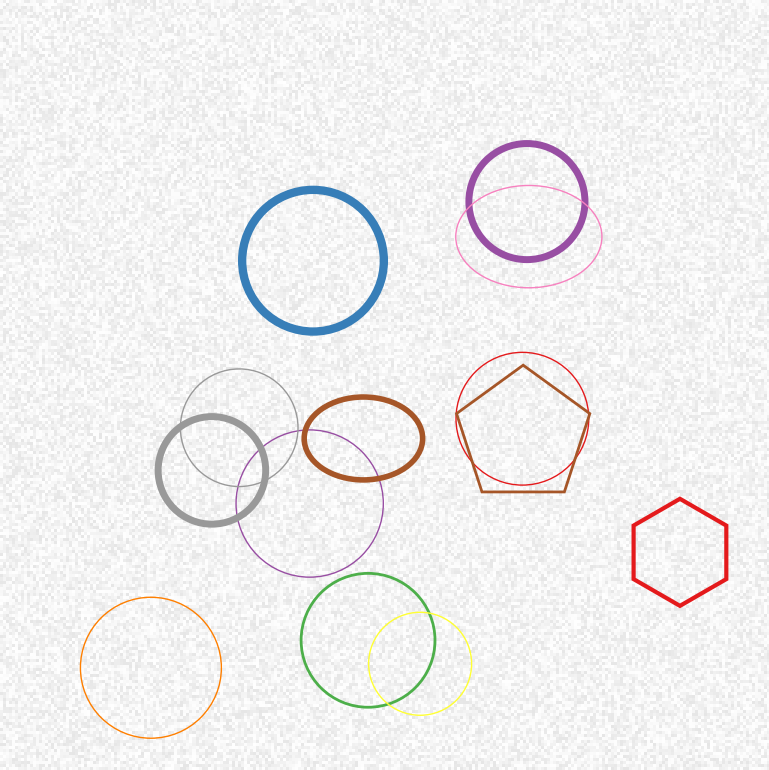[{"shape": "circle", "thickness": 0.5, "radius": 0.43, "center": [0.678, 0.456]}, {"shape": "hexagon", "thickness": 1.5, "radius": 0.35, "center": [0.883, 0.283]}, {"shape": "circle", "thickness": 3, "radius": 0.46, "center": [0.407, 0.661]}, {"shape": "circle", "thickness": 1, "radius": 0.43, "center": [0.478, 0.168]}, {"shape": "circle", "thickness": 0.5, "radius": 0.48, "center": [0.402, 0.346]}, {"shape": "circle", "thickness": 2.5, "radius": 0.38, "center": [0.684, 0.738]}, {"shape": "circle", "thickness": 0.5, "radius": 0.46, "center": [0.196, 0.133]}, {"shape": "circle", "thickness": 0.5, "radius": 0.33, "center": [0.546, 0.138]}, {"shape": "pentagon", "thickness": 1, "radius": 0.45, "center": [0.679, 0.435]}, {"shape": "oval", "thickness": 2, "radius": 0.38, "center": [0.472, 0.431]}, {"shape": "oval", "thickness": 0.5, "radius": 0.47, "center": [0.687, 0.693]}, {"shape": "circle", "thickness": 2.5, "radius": 0.35, "center": [0.275, 0.389]}, {"shape": "circle", "thickness": 0.5, "radius": 0.38, "center": [0.311, 0.445]}]